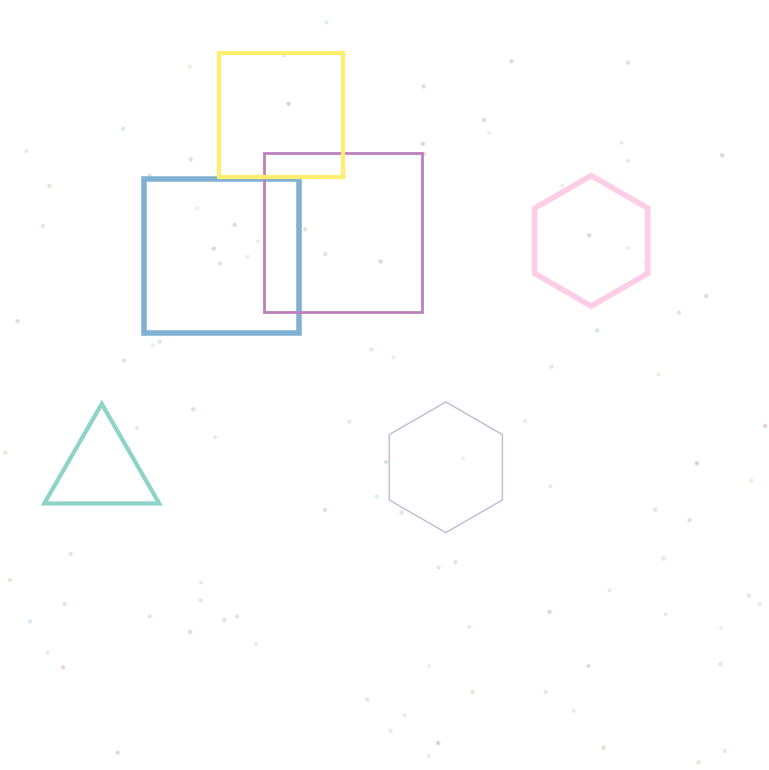[{"shape": "triangle", "thickness": 1.5, "radius": 0.43, "center": [0.132, 0.389]}, {"shape": "hexagon", "thickness": 0.5, "radius": 0.42, "center": [0.579, 0.393]}, {"shape": "square", "thickness": 2, "radius": 0.5, "center": [0.288, 0.667]}, {"shape": "hexagon", "thickness": 2, "radius": 0.42, "center": [0.768, 0.687]}, {"shape": "square", "thickness": 1, "radius": 0.51, "center": [0.446, 0.698]}, {"shape": "square", "thickness": 1.5, "radius": 0.4, "center": [0.365, 0.851]}]